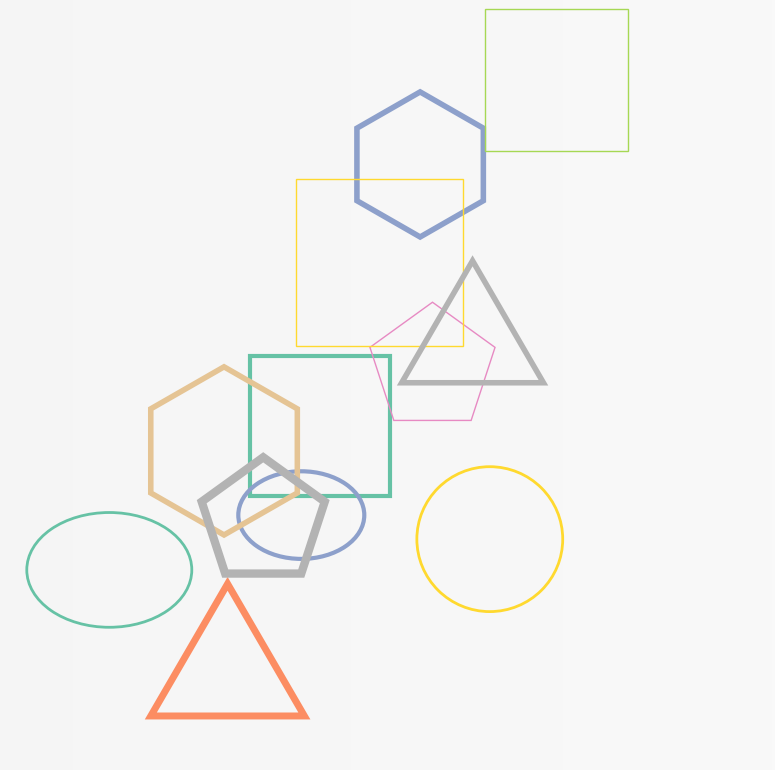[{"shape": "square", "thickness": 1.5, "radius": 0.45, "center": [0.413, 0.447]}, {"shape": "oval", "thickness": 1, "radius": 0.53, "center": [0.141, 0.26]}, {"shape": "triangle", "thickness": 2.5, "radius": 0.57, "center": [0.294, 0.127]}, {"shape": "oval", "thickness": 1.5, "radius": 0.41, "center": [0.389, 0.331]}, {"shape": "hexagon", "thickness": 2, "radius": 0.47, "center": [0.542, 0.786]}, {"shape": "pentagon", "thickness": 0.5, "radius": 0.42, "center": [0.558, 0.523]}, {"shape": "square", "thickness": 0.5, "radius": 0.46, "center": [0.717, 0.896]}, {"shape": "circle", "thickness": 1, "radius": 0.47, "center": [0.632, 0.3]}, {"shape": "square", "thickness": 0.5, "radius": 0.54, "center": [0.49, 0.659]}, {"shape": "hexagon", "thickness": 2, "radius": 0.55, "center": [0.289, 0.414]}, {"shape": "triangle", "thickness": 2, "radius": 0.53, "center": [0.61, 0.556]}, {"shape": "pentagon", "thickness": 3, "radius": 0.42, "center": [0.34, 0.323]}]